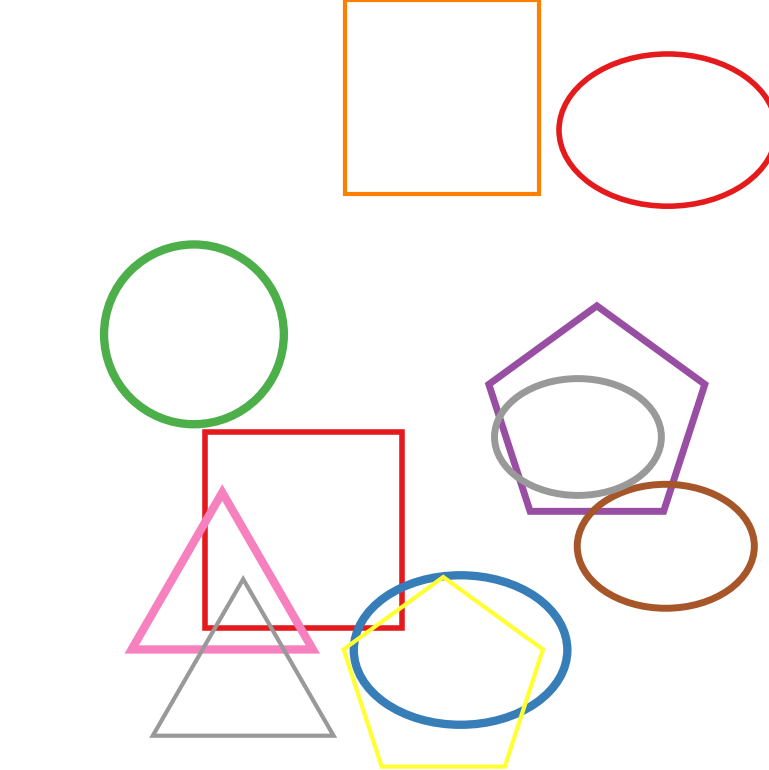[{"shape": "oval", "thickness": 2, "radius": 0.71, "center": [0.867, 0.831]}, {"shape": "square", "thickness": 2, "radius": 0.64, "center": [0.394, 0.312]}, {"shape": "oval", "thickness": 3, "radius": 0.69, "center": [0.598, 0.156]}, {"shape": "circle", "thickness": 3, "radius": 0.58, "center": [0.252, 0.566]}, {"shape": "pentagon", "thickness": 2.5, "radius": 0.74, "center": [0.775, 0.455]}, {"shape": "square", "thickness": 1.5, "radius": 0.63, "center": [0.574, 0.874]}, {"shape": "pentagon", "thickness": 1.5, "radius": 0.68, "center": [0.576, 0.115]}, {"shape": "oval", "thickness": 2.5, "radius": 0.57, "center": [0.865, 0.291]}, {"shape": "triangle", "thickness": 3, "radius": 0.68, "center": [0.289, 0.224]}, {"shape": "oval", "thickness": 2.5, "radius": 0.54, "center": [0.751, 0.432]}, {"shape": "triangle", "thickness": 1.5, "radius": 0.68, "center": [0.316, 0.112]}]